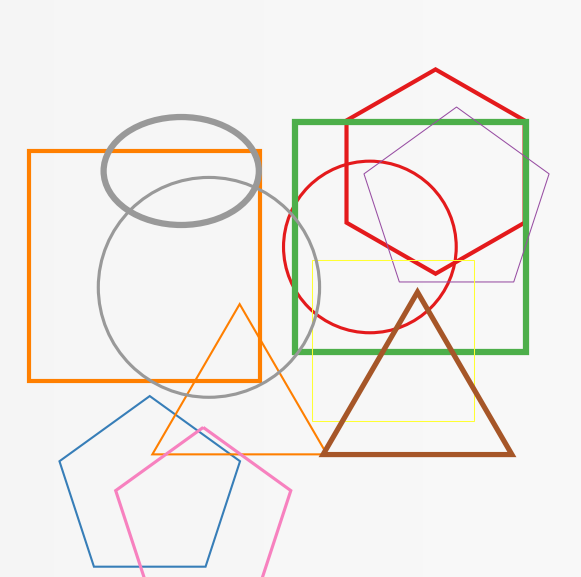[{"shape": "hexagon", "thickness": 2, "radius": 0.88, "center": [0.749, 0.702]}, {"shape": "circle", "thickness": 1.5, "radius": 0.74, "center": [0.636, 0.571]}, {"shape": "pentagon", "thickness": 1, "radius": 0.82, "center": [0.258, 0.15]}, {"shape": "square", "thickness": 3, "radius": 1.0, "center": [0.706, 0.588]}, {"shape": "pentagon", "thickness": 0.5, "radius": 0.84, "center": [0.785, 0.646]}, {"shape": "square", "thickness": 2, "radius": 0.99, "center": [0.249, 0.538]}, {"shape": "triangle", "thickness": 1, "radius": 0.87, "center": [0.412, 0.299]}, {"shape": "square", "thickness": 0.5, "radius": 0.7, "center": [0.676, 0.409]}, {"shape": "triangle", "thickness": 2.5, "radius": 0.94, "center": [0.718, 0.306]}, {"shape": "pentagon", "thickness": 1.5, "radius": 0.79, "center": [0.35, 0.101]}, {"shape": "circle", "thickness": 1.5, "radius": 0.95, "center": [0.359, 0.502]}, {"shape": "oval", "thickness": 3, "radius": 0.67, "center": [0.312, 0.703]}]